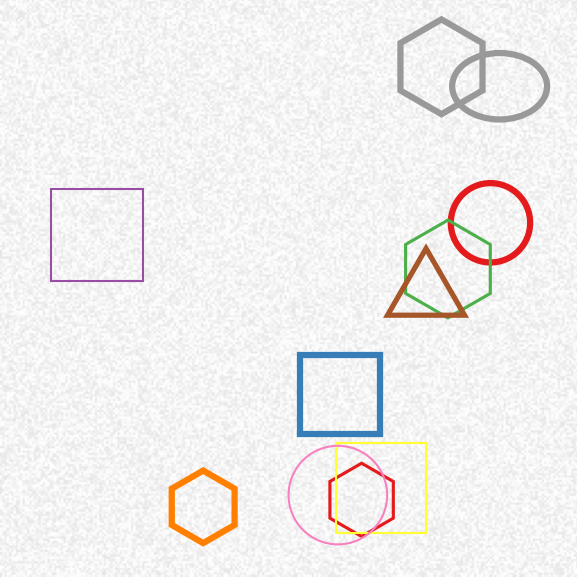[{"shape": "circle", "thickness": 3, "radius": 0.34, "center": [0.849, 0.613]}, {"shape": "hexagon", "thickness": 1.5, "radius": 0.32, "center": [0.626, 0.134]}, {"shape": "square", "thickness": 3, "radius": 0.34, "center": [0.589, 0.316]}, {"shape": "hexagon", "thickness": 1.5, "radius": 0.42, "center": [0.776, 0.533]}, {"shape": "square", "thickness": 1, "radius": 0.4, "center": [0.168, 0.592]}, {"shape": "hexagon", "thickness": 3, "radius": 0.31, "center": [0.352, 0.122]}, {"shape": "square", "thickness": 1, "radius": 0.39, "center": [0.659, 0.154]}, {"shape": "triangle", "thickness": 2.5, "radius": 0.39, "center": [0.738, 0.492]}, {"shape": "circle", "thickness": 1, "radius": 0.43, "center": [0.585, 0.142]}, {"shape": "hexagon", "thickness": 3, "radius": 0.41, "center": [0.764, 0.883]}, {"shape": "oval", "thickness": 3, "radius": 0.41, "center": [0.865, 0.85]}]